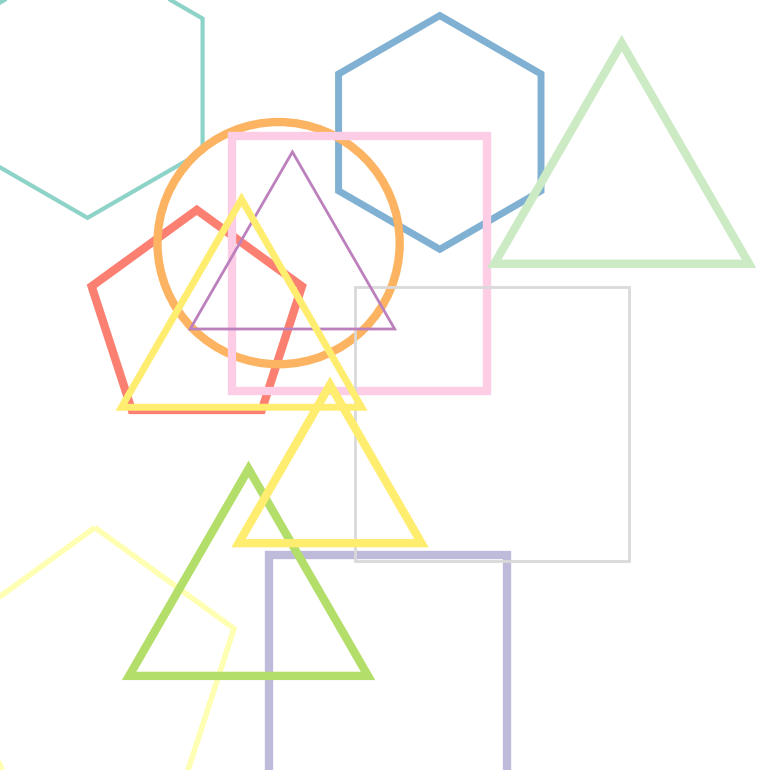[{"shape": "hexagon", "thickness": 1.5, "radius": 0.86, "center": [0.114, 0.89]}, {"shape": "pentagon", "thickness": 2, "radius": 0.95, "center": [0.123, 0.125]}, {"shape": "square", "thickness": 3, "radius": 0.77, "center": [0.504, 0.125]}, {"shape": "pentagon", "thickness": 3, "radius": 0.72, "center": [0.256, 0.584]}, {"shape": "hexagon", "thickness": 2.5, "radius": 0.76, "center": [0.571, 0.828]}, {"shape": "circle", "thickness": 3, "radius": 0.79, "center": [0.362, 0.684]}, {"shape": "triangle", "thickness": 3, "radius": 0.9, "center": [0.323, 0.212]}, {"shape": "square", "thickness": 3, "radius": 0.83, "center": [0.467, 0.658]}, {"shape": "square", "thickness": 1, "radius": 0.89, "center": [0.639, 0.449]}, {"shape": "triangle", "thickness": 1, "radius": 0.77, "center": [0.38, 0.649]}, {"shape": "triangle", "thickness": 3, "radius": 0.95, "center": [0.807, 0.753]}, {"shape": "triangle", "thickness": 3, "radius": 0.69, "center": [0.429, 0.363]}, {"shape": "triangle", "thickness": 2.5, "radius": 0.9, "center": [0.314, 0.561]}]